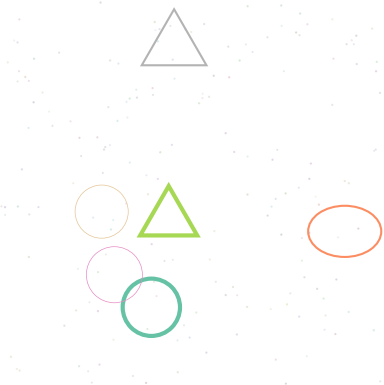[{"shape": "circle", "thickness": 3, "radius": 0.37, "center": [0.393, 0.202]}, {"shape": "oval", "thickness": 1.5, "radius": 0.47, "center": [0.895, 0.399]}, {"shape": "circle", "thickness": 0.5, "radius": 0.36, "center": [0.297, 0.286]}, {"shape": "triangle", "thickness": 3, "radius": 0.43, "center": [0.438, 0.431]}, {"shape": "circle", "thickness": 0.5, "radius": 0.35, "center": [0.264, 0.45]}, {"shape": "triangle", "thickness": 1.5, "radius": 0.49, "center": [0.452, 0.879]}]